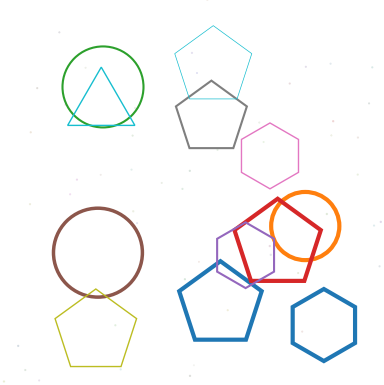[{"shape": "pentagon", "thickness": 3, "radius": 0.56, "center": [0.573, 0.209]}, {"shape": "hexagon", "thickness": 3, "radius": 0.47, "center": [0.841, 0.156]}, {"shape": "circle", "thickness": 3, "radius": 0.44, "center": [0.793, 0.413]}, {"shape": "circle", "thickness": 1.5, "radius": 0.53, "center": [0.268, 0.774]}, {"shape": "pentagon", "thickness": 3, "radius": 0.59, "center": [0.721, 0.366]}, {"shape": "hexagon", "thickness": 1.5, "radius": 0.43, "center": [0.638, 0.337]}, {"shape": "circle", "thickness": 2.5, "radius": 0.58, "center": [0.254, 0.344]}, {"shape": "hexagon", "thickness": 1, "radius": 0.43, "center": [0.701, 0.595]}, {"shape": "pentagon", "thickness": 1.5, "radius": 0.48, "center": [0.549, 0.694]}, {"shape": "pentagon", "thickness": 1, "radius": 0.56, "center": [0.249, 0.138]}, {"shape": "pentagon", "thickness": 0.5, "radius": 0.53, "center": [0.554, 0.828]}, {"shape": "triangle", "thickness": 1, "radius": 0.5, "center": [0.263, 0.725]}]